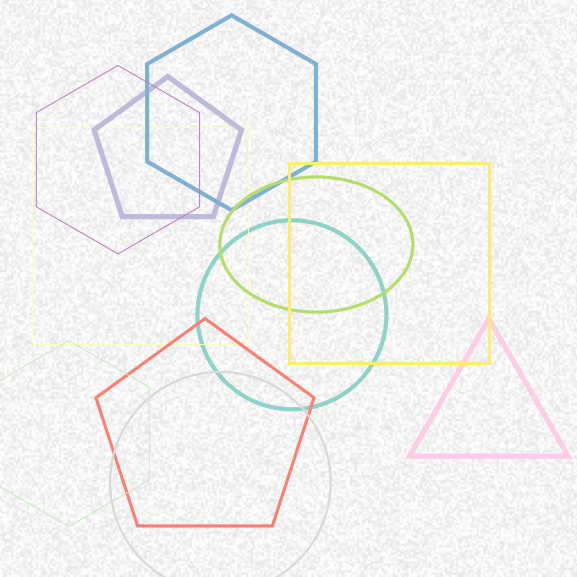[{"shape": "circle", "thickness": 2, "radius": 0.82, "center": [0.506, 0.454]}, {"shape": "square", "thickness": 0.5, "radius": 0.94, "center": [0.242, 0.591]}, {"shape": "pentagon", "thickness": 2.5, "radius": 0.67, "center": [0.291, 0.733]}, {"shape": "pentagon", "thickness": 1.5, "radius": 0.99, "center": [0.355, 0.249]}, {"shape": "hexagon", "thickness": 2, "radius": 0.84, "center": [0.401, 0.804]}, {"shape": "oval", "thickness": 1.5, "radius": 0.84, "center": [0.548, 0.576]}, {"shape": "triangle", "thickness": 2.5, "radius": 0.79, "center": [0.847, 0.289]}, {"shape": "circle", "thickness": 1, "radius": 0.96, "center": [0.382, 0.164]}, {"shape": "hexagon", "thickness": 0.5, "radius": 0.82, "center": [0.204, 0.723]}, {"shape": "hexagon", "thickness": 0.5, "radius": 0.8, "center": [0.119, 0.248]}, {"shape": "square", "thickness": 1.5, "radius": 0.87, "center": [0.673, 0.543]}]